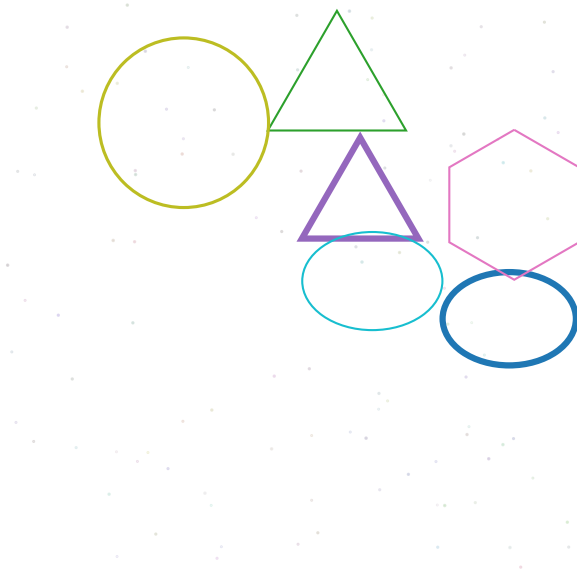[{"shape": "oval", "thickness": 3, "radius": 0.58, "center": [0.882, 0.447]}, {"shape": "triangle", "thickness": 1, "radius": 0.69, "center": [0.583, 0.842]}, {"shape": "triangle", "thickness": 3, "radius": 0.58, "center": [0.624, 0.644]}, {"shape": "hexagon", "thickness": 1, "radius": 0.65, "center": [0.89, 0.645]}, {"shape": "circle", "thickness": 1.5, "radius": 0.73, "center": [0.318, 0.787]}, {"shape": "oval", "thickness": 1, "radius": 0.61, "center": [0.645, 0.512]}]